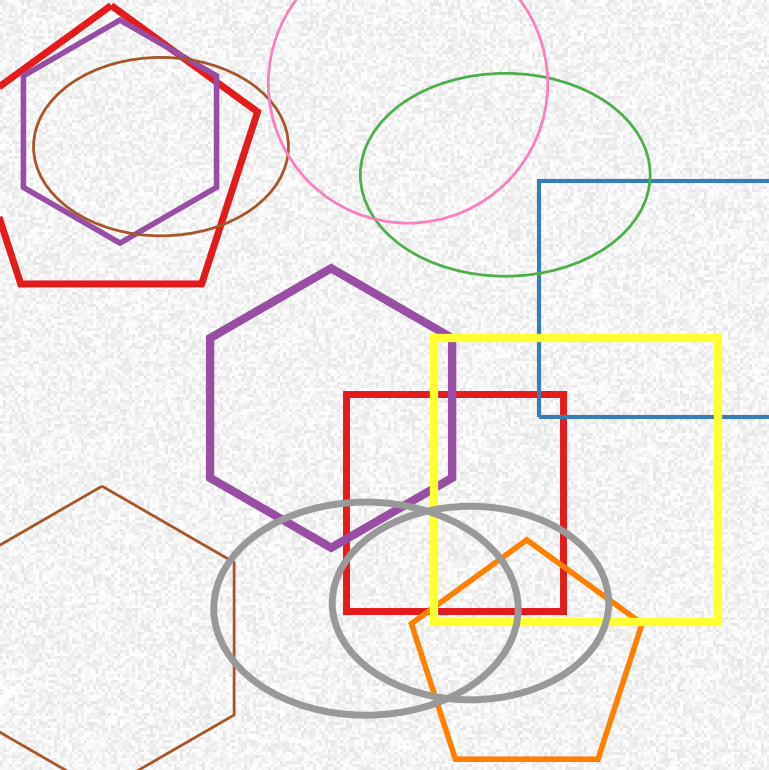[{"shape": "square", "thickness": 2.5, "radius": 0.71, "center": [0.59, 0.347]}, {"shape": "pentagon", "thickness": 2.5, "radius": 1.0, "center": [0.144, 0.793]}, {"shape": "square", "thickness": 1.5, "radius": 0.77, "center": [0.853, 0.612]}, {"shape": "oval", "thickness": 1, "radius": 0.94, "center": [0.656, 0.773]}, {"shape": "hexagon", "thickness": 3, "radius": 0.91, "center": [0.43, 0.47]}, {"shape": "hexagon", "thickness": 2, "radius": 0.72, "center": [0.156, 0.829]}, {"shape": "pentagon", "thickness": 2, "radius": 0.79, "center": [0.684, 0.141]}, {"shape": "square", "thickness": 3, "radius": 0.92, "center": [0.748, 0.377]}, {"shape": "oval", "thickness": 1, "radius": 0.83, "center": [0.209, 0.81]}, {"shape": "hexagon", "thickness": 1, "radius": 0.99, "center": [0.132, 0.171]}, {"shape": "circle", "thickness": 1, "radius": 0.91, "center": [0.53, 0.892]}, {"shape": "oval", "thickness": 2.5, "radius": 0.99, "center": [0.475, 0.21]}, {"shape": "oval", "thickness": 2.5, "radius": 0.9, "center": [0.611, 0.217]}]